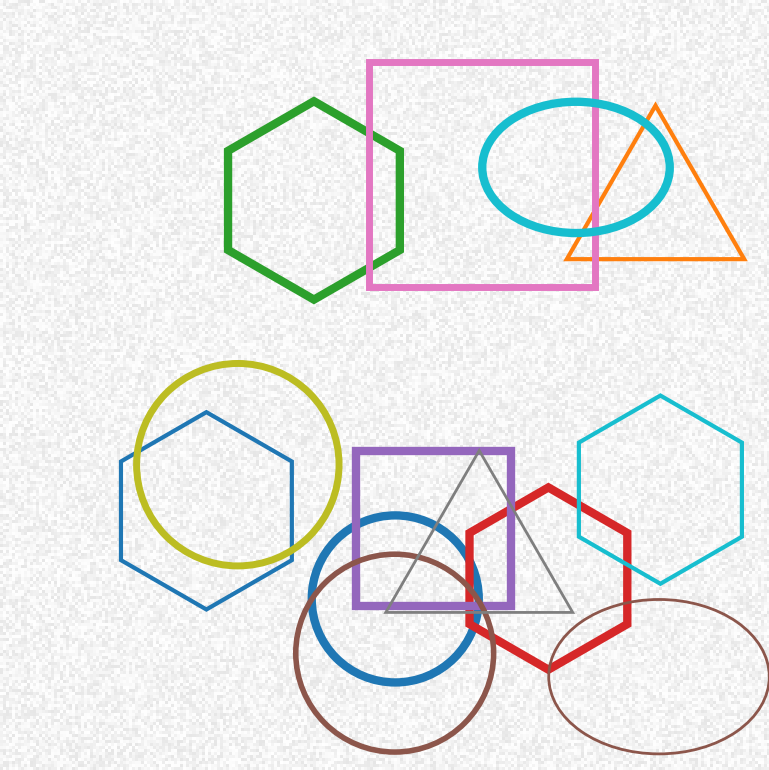[{"shape": "circle", "thickness": 3, "radius": 0.54, "center": [0.513, 0.222]}, {"shape": "hexagon", "thickness": 1.5, "radius": 0.64, "center": [0.268, 0.337]}, {"shape": "triangle", "thickness": 1.5, "radius": 0.67, "center": [0.851, 0.73]}, {"shape": "hexagon", "thickness": 3, "radius": 0.64, "center": [0.408, 0.74]}, {"shape": "hexagon", "thickness": 3, "radius": 0.59, "center": [0.712, 0.249]}, {"shape": "square", "thickness": 3, "radius": 0.5, "center": [0.563, 0.314]}, {"shape": "oval", "thickness": 1, "radius": 0.72, "center": [0.856, 0.121]}, {"shape": "circle", "thickness": 2, "radius": 0.64, "center": [0.513, 0.152]}, {"shape": "square", "thickness": 2.5, "radius": 0.73, "center": [0.626, 0.773]}, {"shape": "triangle", "thickness": 1, "radius": 0.7, "center": [0.622, 0.275]}, {"shape": "circle", "thickness": 2.5, "radius": 0.66, "center": [0.309, 0.397]}, {"shape": "oval", "thickness": 3, "radius": 0.61, "center": [0.748, 0.783]}, {"shape": "hexagon", "thickness": 1.5, "radius": 0.61, "center": [0.858, 0.364]}]